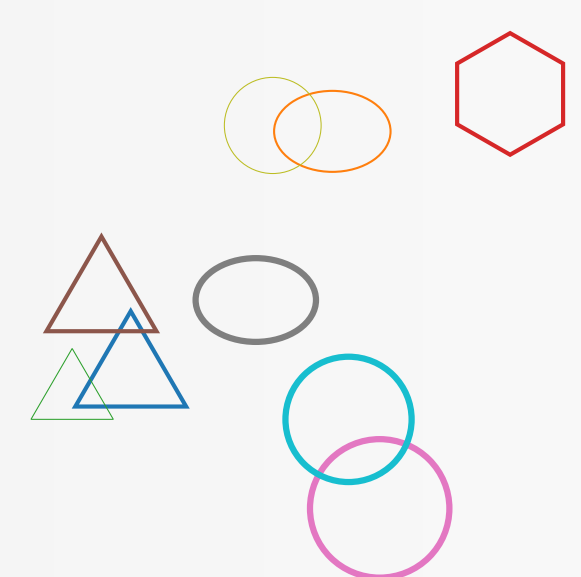[{"shape": "triangle", "thickness": 2, "radius": 0.55, "center": [0.225, 0.35]}, {"shape": "oval", "thickness": 1, "radius": 0.5, "center": [0.572, 0.772]}, {"shape": "triangle", "thickness": 0.5, "radius": 0.41, "center": [0.124, 0.314]}, {"shape": "hexagon", "thickness": 2, "radius": 0.53, "center": [0.878, 0.836]}, {"shape": "triangle", "thickness": 2, "radius": 0.55, "center": [0.175, 0.48]}, {"shape": "circle", "thickness": 3, "radius": 0.6, "center": [0.653, 0.119]}, {"shape": "oval", "thickness": 3, "radius": 0.52, "center": [0.44, 0.48]}, {"shape": "circle", "thickness": 0.5, "radius": 0.42, "center": [0.469, 0.782]}, {"shape": "circle", "thickness": 3, "radius": 0.54, "center": [0.6, 0.273]}]